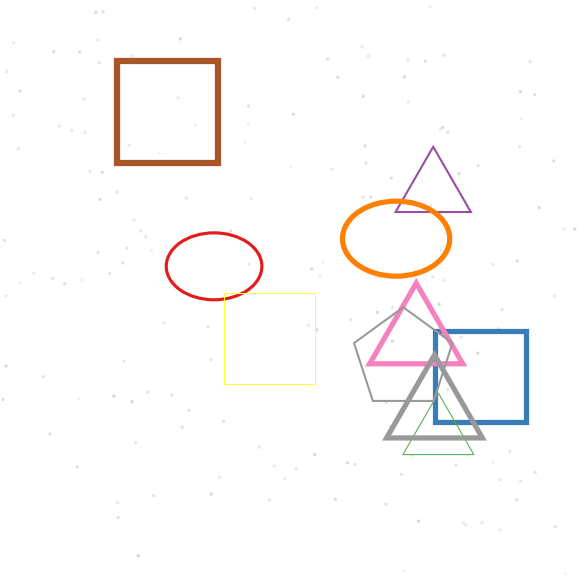[{"shape": "oval", "thickness": 1.5, "radius": 0.41, "center": [0.371, 0.538]}, {"shape": "square", "thickness": 2.5, "radius": 0.39, "center": [0.832, 0.348]}, {"shape": "triangle", "thickness": 0.5, "radius": 0.35, "center": [0.759, 0.247]}, {"shape": "triangle", "thickness": 1, "radius": 0.38, "center": [0.75, 0.67]}, {"shape": "oval", "thickness": 2.5, "radius": 0.46, "center": [0.686, 0.586]}, {"shape": "square", "thickness": 0.5, "radius": 0.39, "center": [0.467, 0.413]}, {"shape": "square", "thickness": 3, "radius": 0.44, "center": [0.29, 0.805]}, {"shape": "triangle", "thickness": 2.5, "radius": 0.47, "center": [0.721, 0.416]}, {"shape": "pentagon", "thickness": 1, "radius": 0.45, "center": [0.698, 0.377]}, {"shape": "triangle", "thickness": 2.5, "radius": 0.48, "center": [0.752, 0.289]}]